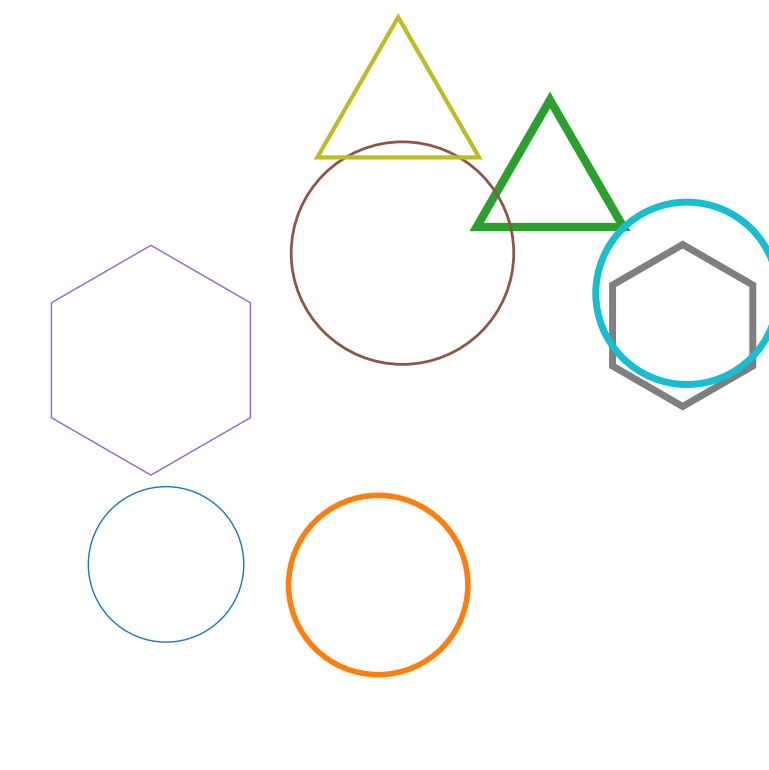[{"shape": "circle", "thickness": 0.5, "radius": 0.5, "center": [0.216, 0.267]}, {"shape": "circle", "thickness": 2, "radius": 0.58, "center": [0.491, 0.24]}, {"shape": "triangle", "thickness": 3, "radius": 0.55, "center": [0.714, 0.76]}, {"shape": "hexagon", "thickness": 0.5, "radius": 0.75, "center": [0.196, 0.532]}, {"shape": "circle", "thickness": 1, "radius": 0.72, "center": [0.523, 0.671]}, {"shape": "hexagon", "thickness": 2.5, "radius": 0.53, "center": [0.887, 0.577]}, {"shape": "triangle", "thickness": 1.5, "radius": 0.61, "center": [0.517, 0.856]}, {"shape": "circle", "thickness": 2.5, "radius": 0.59, "center": [0.892, 0.619]}]